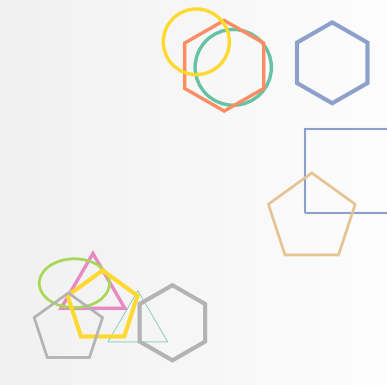[{"shape": "triangle", "thickness": 0.5, "radius": 0.44, "center": [0.356, 0.156]}, {"shape": "circle", "thickness": 2.5, "radius": 0.49, "center": [0.602, 0.825]}, {"shape": "hexagon", "thickness": 2.5, "radius": 0.59, "center": [0.579, 0.829]}, {"shape": "square", "thickness": 1.5, "radius": 0.54, "center": [0.895, 0.556]}, {"shape": "hexagon", "thickness": 3, "radius": 0.53, "center": [0.857, 0.837]}, {"shape": "triangle", "thickness": 2.5, "radius": 0.47, "center": [0.24, 0.247]}, {"shape": "oval", "thickness": 2, "radius": 0.45, "center": [0.192, 0.264]}, {"shape": "pentagon", "thickness": 3, "radius": 0.47, "center": [0.265, 0.203]}, {"shape": "circle", "thickness": 2.5, "radius": 0.43, "center": [0.507, 0.891]}, {"shape": "pentagon", "thickness": 2, "radius": 0.59, "center": [0.805, 0.433]}, {"shape": "pentagon", "thickness": 2, "radius": 0.46, "center": [0.176, 0.146]}, {"shape": "hexagon", "thickness": 3, "radius": 0.49, "center": [0.445, 0.162]}]